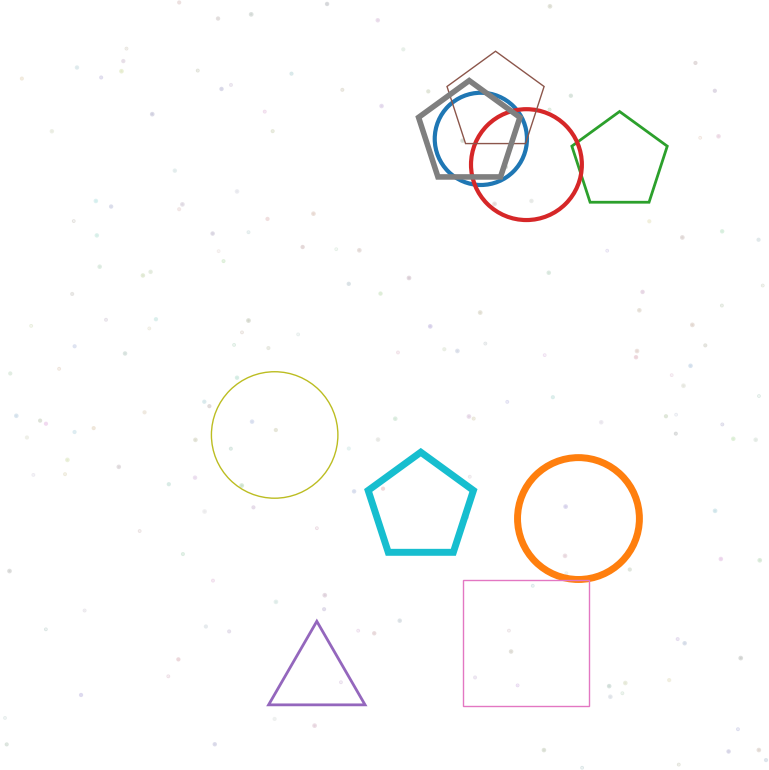[{"shape": "circle", "thickness": 1.5, "radius": 0.3, "center": [0.624, 0.82]}, {"shape": "circle", "thickness": 2.5, "radius": 0.4, "center": [0.751, 0.327]}, {"shape": "pentagon", "thickness": 1, "radius": 0.33, "center": [0.805, 0.79]}, {"shape": "circle", "thickness": 1.5, "radius": 0.36, "center": [0.684, 0.786]}, {"shape": "triangle", "thickness": 1, "radius": 0.36, "center": [0.411, 0.121]}, {"shape": "pentagon", "thickness": 0.5, "radius": 0.33, "center": [0.644, 0.867]}, {"shape": "square", "thickness": 0.5, "radius": 0.41, "center": [0.683, 0.164]}, {"shape": "pentagon", "thickness": 2, "radius": 0.35, "center": [0.609, 0.826]}, {"shape": "circle", "thickness": 0.5, "radius": 0.41, "center": [0.357, 0.435]}, {"shape": "pentagon", "thickness": 2.5, "radius": 0.36, "center": [0.546, 0.341]}]